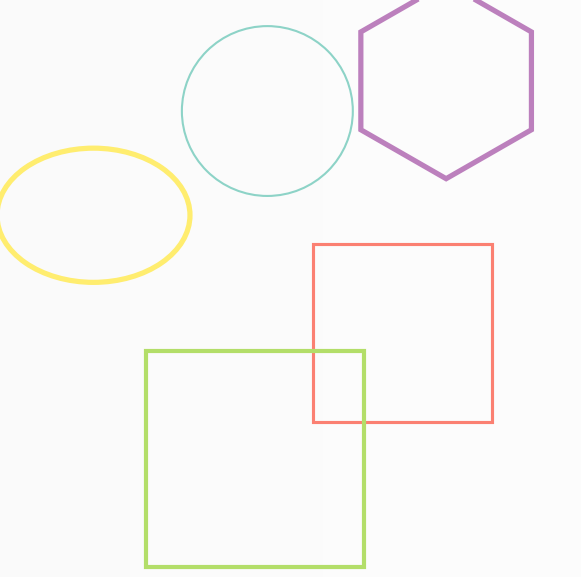[{"shape": "circle", "thickness": 1, "radius": 0.74, "center": [0.46, 0.807]}, {"shape": "square", "thickness": 1.5, "radius": 0.77, "center": [0.692, 0.422]}, {"shape": "square", "thickness": 2, "radius": 0.94, "center": [0.438, 0.204]}, {"shape": "hexagon", "thickness": 2.5, "radius": 0.85, "center": [0.768, 0.859]}, {"shape": "oval", "thickness": 2.5, "radius": 0.83, "center": [0.161, 0.626]}]